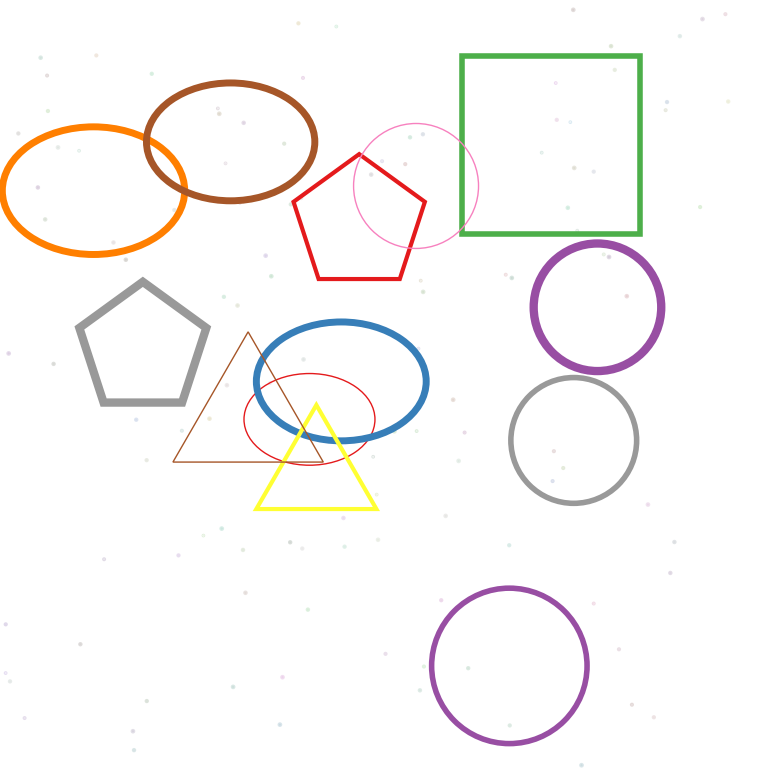[{"shape": "pentagon", "thickness": 1.5, "radius": 0.45, "center": [0.466, 0.71]}, {"shape": "oval", "thickness": 0.5, "radius": 0.43, "center": [0.402, 0.455]}, {"shape": "oval", "thickness": 2.5, "radius": 0.55, "center": [0.443, 0.505]}, {"shape": "square", "thickness": 2, "radius": 0.58, "center": [0.716, 0.812]}, {"shape": "circle", "thickness": 3, "radius": 0.41, "center": [0.776, 0.601]}, {"shape": "circle", "thickness": 2, "radius": 0.5, "center": [0.661, 0.135]}, {"shape": "oval", "thickness": 2.5, "radius": 0.59, "center": [0.121, 0.752]}, {"shape": "triangle", "thickness": 1.5, "radius": 0.45, "center": [0.411, 0.384]}, {"shape": "triangle", "thickness": 0.5, "radius": 0.56, "center": [0.322, 0.456]}, {"shape": "oval", "thickness": 2.5, "radius": 0.55, "center": [0.3, 0.816]}, {"shape": "circle", "thickness": 0.5, "radius": 0.41, "center": [0.54, 0.758]}, {"shape": "pentagon", "thickness": 3, "radius": 0.43, "center": [0.186, 0.547]}, {"shape": "circle", "thickness": 2, "radius": 0.41, "center": [0.745, 0.428]}]